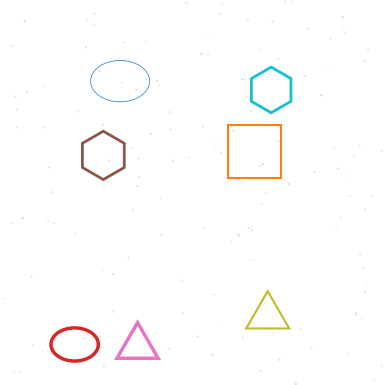[{"shape": "oval", "thickness": 0.5, "radius": 0.38, "center": [0.312, 0.789]}, {"shape": "square", "thickness": 1.5, "radius": 0.34, "center": [0.66, 0.606]}, {"shape": "oval", "thickness": 2.5, "radius": 0.31, "center": [0.194, 0.105]}, {"shape": "hexagon", "thickness": 2, "radius": 0.31, "center": [0.268, 0.596]}, {"shape": "triangle", "thickness": 2.5, "radius": 0.31, "center": [0.357, 0.1]}, {"shape": "triangle", "thickness": 1.5, "radius": 0.32, "center": [0.695, 0.179]}, {"shape": "hexagon", "thickness": 2, "radius": 0.3, "center": [0.704, 0.766]}]